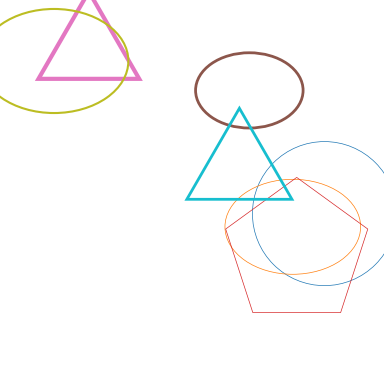[{"shape": "circle", "thickness": 0.5, "radius": 0.94, "center": [0.843, 0.445]}, {"shape": "oval", "thickness": 0.5, "radius": 0.88, "center": [0.76, 0.411]}, {"shape": "pentagon", "thickness": 0.5, "radius": 0.97, "center": [0.771, 0.345]}, {"shape": "oval", "thickness": 2, "radius": 0.7, "center": [0.648, 0.765]}, {"shape": "triangle", "thickness": 3, "radius": 0.76, "center": [0.231, 0.871]}, {"shape": "oval", "thickness": 1.5, "radius": 0.97, "center": [0.14, 0.842]}, {"shape": "triangle", "thickness": 2, "radius": 0.79, "center": [0.622, 0.561]}]